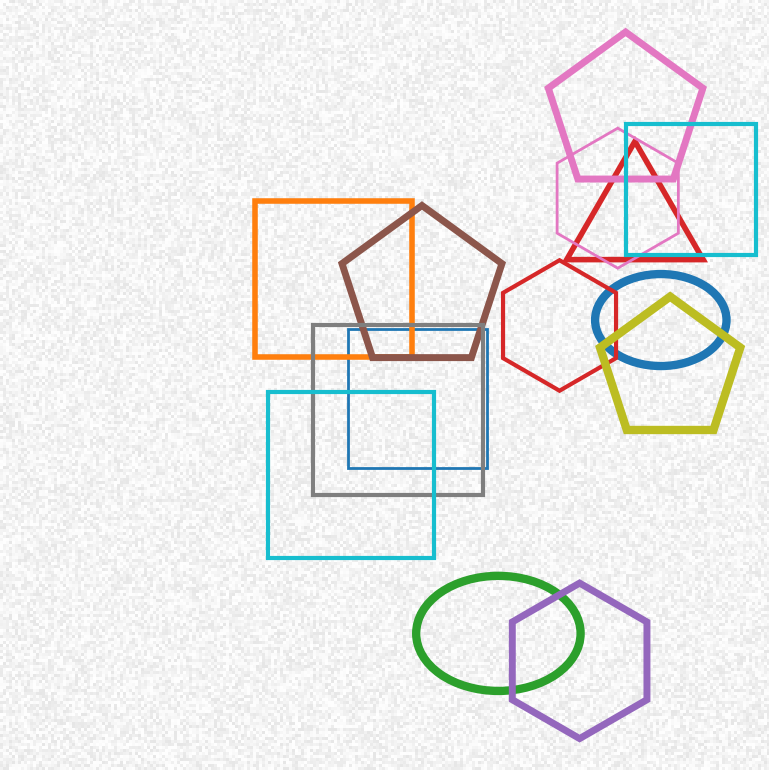[{"shape": "square", "thickness": 1, "radius": 0.45, "center": [0.542, 0.483]}, {"shape": "oval", "thickness": 3, "radius": 0.43, "center": [0.858, 0.584]}, {"shape": "square", "thickness": 2, "radius": 0.51, "center": [0.433, 0.638]}, {"shape": "oval", "thickness": 3, "radius": 0.53, "center": [0.647, 0.177]}, {"shape": "hexagon", "thickness": 1.5, "radius": 0.42, "center": [0.727, 0.577]}, {"shape": "triangle", "thickness": 2, "radius": 0.51, "center": [0.825, 0.714]}, {"shape": "hexagon", "thickness": 2.5, "radius": 0.5, "center": [0.753, 0.142]}, {"shape": "pentagon", "thickness": 2.5, "radius": 0.55, "center": [0.548, 0.624]}, {"shape": "pentagon", "thickness": 2.5, "radius": 0.53, "center": [0.812, 0.853]}, {"shape": "hexagon", "thickness": 1, "radius": 0.45, "center": [0.802, 0.743]}, {"shape": "square", "thickness": 1.5, "radius": 0.55, "center": [0.517, 0.467]}, {"shape": "pentagon", "thickness": 3, "radius": 0.48, "center": [0.87, 0.519]}, {"shape": "square", "thickness": 1.5, "radius": 0.54, "center": [0.456, 0.383]}, {"shape": "square", "thickness": 1.5, "radius": 0.42, "center": [0.897, 0.754]}]